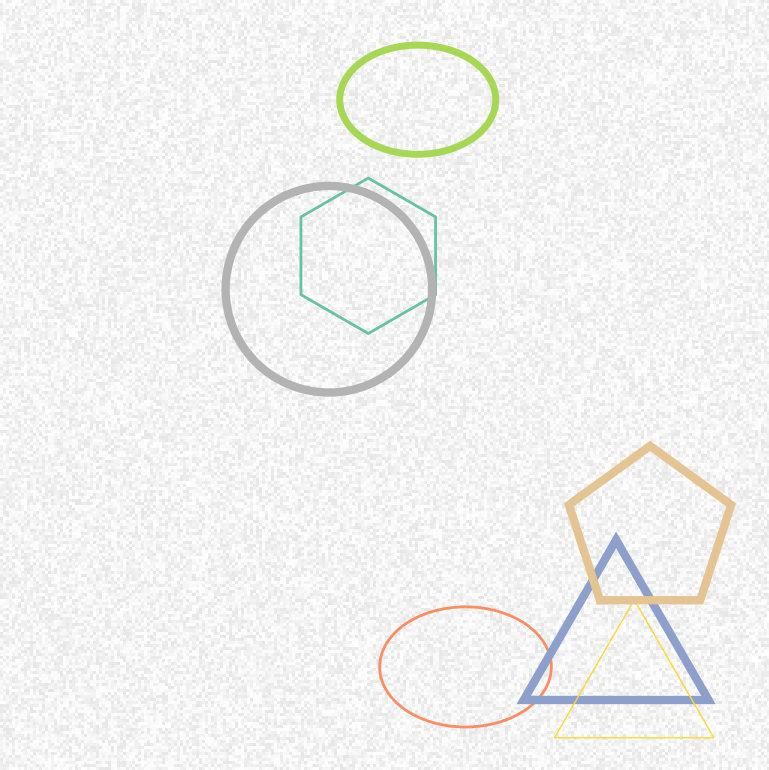[{"shape": "hexagon", "thickness": 1, "radius": 0.5, "center": [0.478, 0.668]}, {"shape": "oval", "thickness": 1, "radius": 0.56, "center": [0.605, 0.134]}, {"shape": "triangle", "thickness": 3, "radius": 0.69, "center": [0.8, 0.16]}, {"shape": "oval", "thickness": 2.5, "radius": 0.51, "center": [0.543, 0.871]}, {"shape": "triangle", "thickness": 0.5, "radius": 0.6, "center": [0.824, 0.102]}, {"shape": "pentagon", "thickness": 3, "radius": 0.55, "center": [0.844, 0.31]}, {"shape": "circle", "thickness": 3, "radius": 0.67, "center": [0.427, 0.624]}]